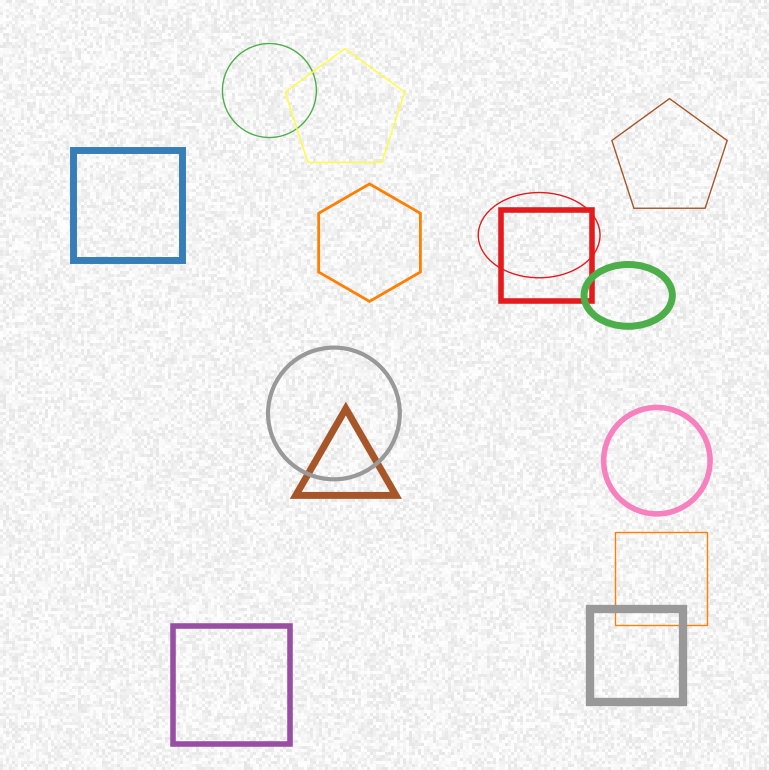[{"shape": "square", "thickness": 2, "radius": 0.29, "center": [0.709, 0.668]}, {"shape": "oval", "thickness": 0.5, "radius": 0.4, "center": [0.7, 0.695]}, {"shape": "square", "thickness": 2.5, "radius": 0.35, "center": [0.166, 0.734]}, {"shape": "circle", "thickness": 0.5, "radius": 0.31, "center": [0.35, 0.882]}, {"shape": "oval", "thickness": 2.5, "radius": 0.29, "center": [0.816, 0.616]}, {"shape": "square", "thickness": 2, "radius": 0.38, "center": [0.301, 0.11]}, {"shape": "hexagon", "thickness": 1, "radius": 0.38, "center": [0.48, 0.685]}, {"shape": "square", "thickness": 0.5, "radius": 0.3, "center": [0.858, 0.249]}, {"shape": "pentagon", "thickness": 0.5, "radius": 0.41, "center": [0.448, 0.855]}, {"shape": "triangle", "thickness": 2.5, "radius": 0.38, "center": [0.449, 0.394]}, {"shape": "pentagon", "thickness": 0.5, "radius": 0.39, "center": [0.87, 0.793]}, {"shape": "circle", "thickness": 2, "radius": 0.35, "center": [0.853, 0.402]}, {"shape": "circle", "thickness": 1.5, "radius": 0.43, "center": [0.434, 0.463]}, {"shape": "square", "thickness": 3, "radius": 0.3, "center": [0.827, 0.149]}]